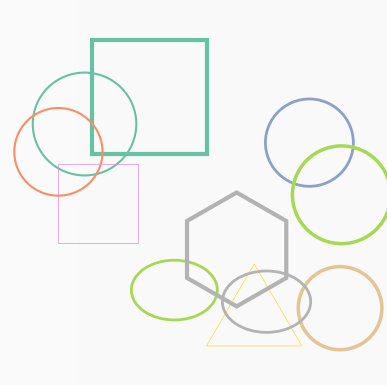[{"shape": "circle", "thickness": 1.5, "radius": 0.67, "center": [0.218, 0.678]}, {"shape": "square", "thickness": 3, "radius": 0.74, "center": [0.385, 0.749]}, {"shape": "circle", "thickness": 1.5, "radius": 0.57, "center": [0.151, 0.606]}, {"shape": "circle", "thickness": 2, "radius": 0.57, "center": [0.798, 0.63]}, {"shape": "square", "thickness": 0.5, "radius": 0.52, "center": [0.254, 0.472]}, {"shape": "oval", "thickness": 2, "radius": 0.55, "center": [0.45, 0.247]}, {"shape": "circle", "thickness": 2.5, "radius": 0.63, "center": [0.882, 0.494]}, {"shape": "triangle", "thickness": 0.5, "radius": 0.71, "center": [0.656, 0.172]}, {"shape": "circle", "thickness": 2.5, "radius": 0.54, "center": [0.878, 0.2]}, {"shape": "hexagon", "thickness": 3, "radius": 0.74, "center": [0.611, 0.352]}, {"shape": "oval", "thickness": 2, "radius": 0.57, "center": [0.688, 0.216]}]